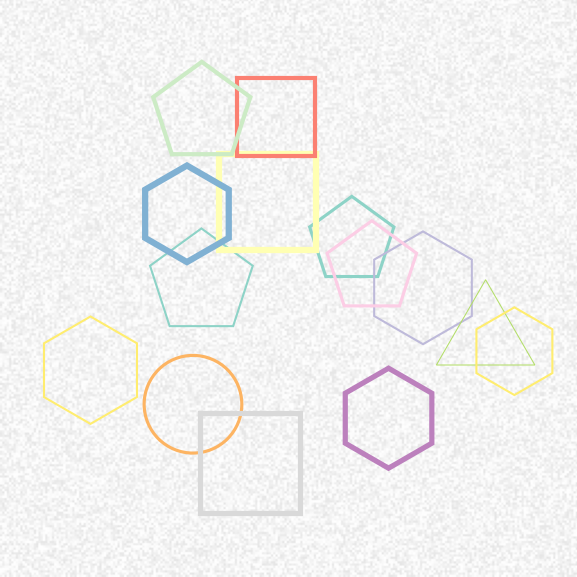[{"shape": "pentagon", "thickness": 1.5, "radius": 0.38, "center": [0.609, 0.582]}, {"shape": "pentagon", "thickness": 1, "radius": 0.47, "center": [0.349, 0.51]}, {"shape": "square", "thickness": 3, "radius": 0.42, "center": [0.463, 0.649]}, {"shape": "hexagon", "thickness": 1, "radius": 0.49, "center": [0.732, 0.501]}, {"shape": "square", "thickness": 2, "radius": 0.34, "center": [0.478, 0.796]}, {"shape": "hexagon", "thickness": 3, "radius": 0.42, "center": [0.324, 0.629]}, {"shape": "circle", "thickness": 1.5, "radius": 0.42, "center": [0.334, 0.299]}, {"shape": "triangle", "thickness": 0.5, "radius": 0.49, "center": [0.841, 0.416]}, {"shape": "pentagon", "thickness": 1.5, "radius": 0.41, "center": [0.644, 0.535]}, {"shape": "square", "thickness": 2.5, "radius": 0.43, "center": [0.433, 0.197]}, {"shape": "hexagon", "thickness": 2.5, "radius": 0.43, "center": [0.673, 0.275]}, {"shape": "pentagon", "thickness": 2, "radius": 0.44, "center": [0.349, 0.804]}, {"shape": "hexagon", "thickness": 1, "radius": 0.38, "center": [0.891, 0.391]}, {"shape": "hexagon", "thickness": 1, "radius": 0.46, "center": [0.157, 0.358]}]